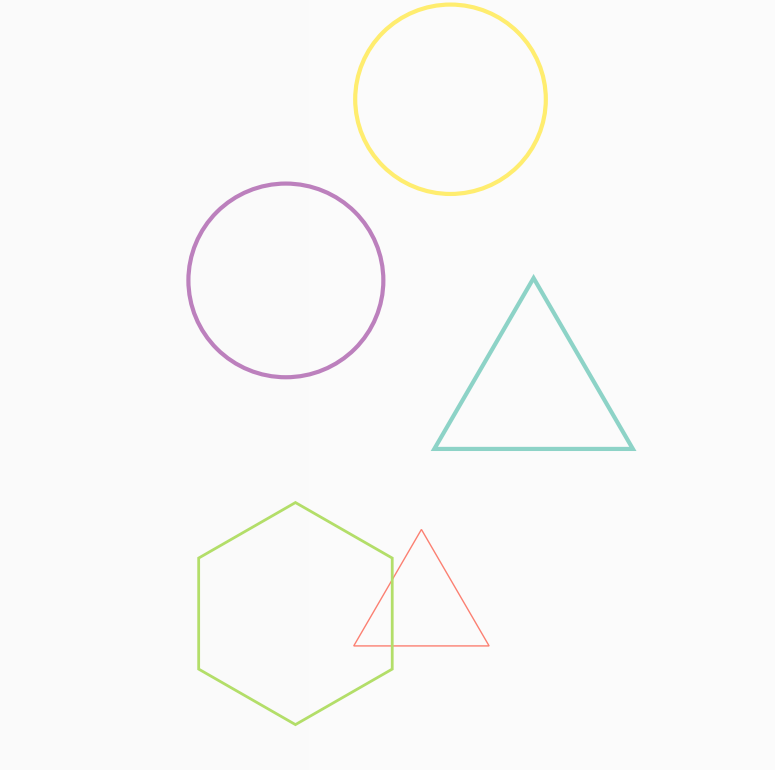[{"shape": "triangle", "thickness": 1.5, "radius": 0.74, "center": [0.689, 0.491]}, {"shape": "triangle", "thickness": 0.5, "radius": 0.5, "center": [0.544, 0.212]}, {"shape": "hexagon", "thickness": 1, "radius": 0.72, "center": [0.381, 0.203]}, {"shape": "circle", "thickness": 1.5, "radius": 0.63, "center": [0.369, 0.636]}, {"shape": "circle", "thickness": 1.5, "radius": 0.61, "center": [0.581, 0.871]}]